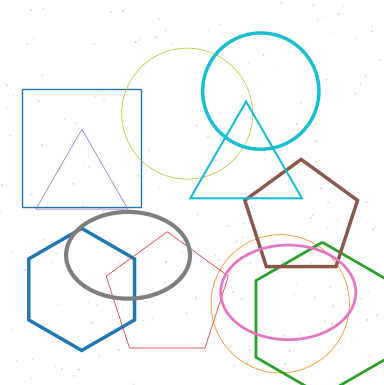[{"shape": "square", "thickness": 1, "radius": 0.77, "center": [0.211, 0.615]}, {"shape": "hexagon", "thickness": 2.5, "radius": 0.79, "center": [0.212, 0.248]}, {"shape": "circle", "thickness": 0.5, "radius": 0.9, "center": [0.728, 0.211]}, {"shape": "hexagon", "thickness": 2, "radius": 1.0, "center": [0.837, 0.171]}, {"shape": "pentagon", "thickness": 0.5, "radius": 0.83, "center": [0.434, 0.231]}, {"shape": "triangle", "thickness": 0.5, "radius": 0.69, "center": [0.213, 0.526]}, {"shape": "pentagon", "thickness": 2.5, "radius": 0.77, "center": [0.782, 0.432]}, {"shape": "oval", "thickness": 2, "radius": 0.88, "center": [0.749, 0.241]}, {"shape": "oval", "thickness": 3, "radius": 0.8, "center": [0.333, 0.337]}, {"shape": "circle", "thickness": 0.5, "radius": 0.85, "center": [0.486, 0.705]}, {"shape": "circle", "thickness": 2.5, "radius": 0.75, "center": [0.677, 0.763]}, {"shape": "triangle", "thickness": 1.5, "radius": 0.84, "center": [0.639, 0.569]}]